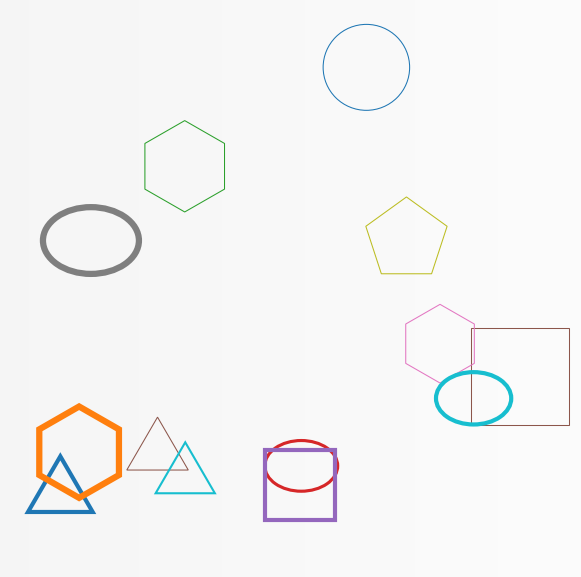[{"shape": "circle", "thickness": 0.5, "radius": 0.37, "center": [0.63, 0.883]}, {"shape": "triangle", "thickness": 2, "radius": 0.32, "center": [0.104, 0.145]}, {"shape": "hexagon", "thickness": 3, "radius": 0.4, "center": [0.136, 0.216]}, {"shape": "hexagon", "thickness": 0.5, "radius": 0.4, "center": [0.318, 0.711]}, {"shape": "oval", "thickness": 1.5, "radius": 0.31, "center": [0.518, 0.192]}, {"shape": "square", "thickness": 2, "radius": 0.3, "center": [0.516, 0.159]}, {"shape": "triangle", "thickness": 0.5, "radius": 0.31, "center": [0.271, 0.216]}, {"shape": "square", "thickness": 0.5, "radius": 0.42, "center": [0.894, 0.347]}, {"shape": "hexagon", "thickness": 0.5, "radius": 0.34, "center": [0.757, 0.404]}, {"shape": "oval", "thickness": 3, "radius": 0.41, "center": [0.156, 0.583]}, {"shape": "pentagon", "thickness": 0.5, "radius": 0.37, "center": [0.699, 0.585]}, {"shape": "oval", "thickness": 2, "radius": 0.32, "center": [0.815, 0.309]}, {"shape": "triangle", "thickness": 1, "radius": 0.29, "center": [0.319, 0.174]}]